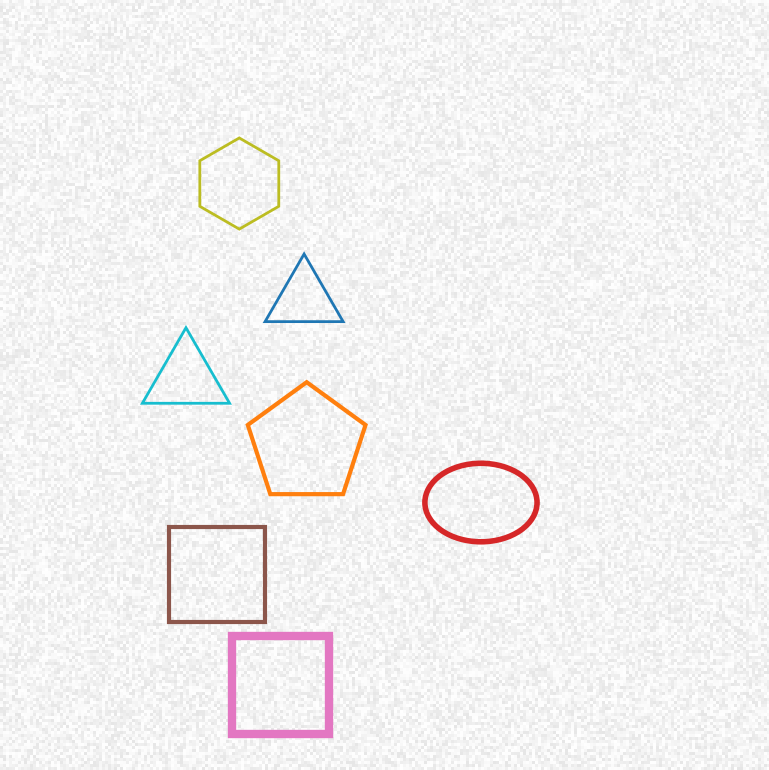[{"shape": "triangle", "thickness": 1, "radius": 0.29, "center": [0.395, 0.612]}, {"shape": "pentagon", "thickness": 1.5, "radius": 0.4, "center": [0.398, 0.423]}, {"shape": "oval", "thickness": 2, "radius": 0.36, "center": [0.625, 0.347]}, {"shape": "square", "thickness": 1.5, "radius": 0.31, "center": [0.282, 0.254]}, {"shape": "square", "thickness": 3, "radius": 0.32, "center": [0.364, 0.11]}, {"shape": "hexagon", "thickness": 1, "radius": 0.3, "center": [0.311, 0.762]}, {"shape": "triangle", "thickness": 1, "radius": 0.33, "center": [0.242, 0.509]}]